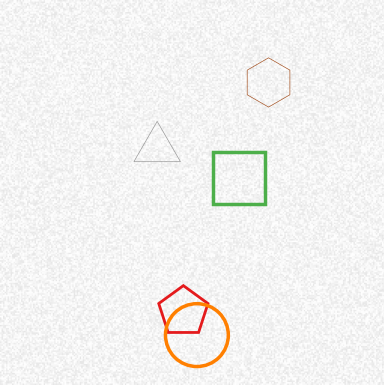[{"shape": "pentagon", "thickness": 2, "radius": 0.34, "center": [0.476, 0.191]}, {"shape": "square", "thickness": 2.5, "radius": 0.33, "center": [0.62, 0.538]}, {"shape": "circle", "thickness": 2.5, "radius": 0.41, "center": [0.511, 0.13]}, {"shape": "hexagon", "thickness": 0.5, "radius": 0.32, "center": [0.698, 0.786]}, {"shape": "triangle", "thickness": 0.5, "radius": 0.35, "center": [0.408, 0.615]}]